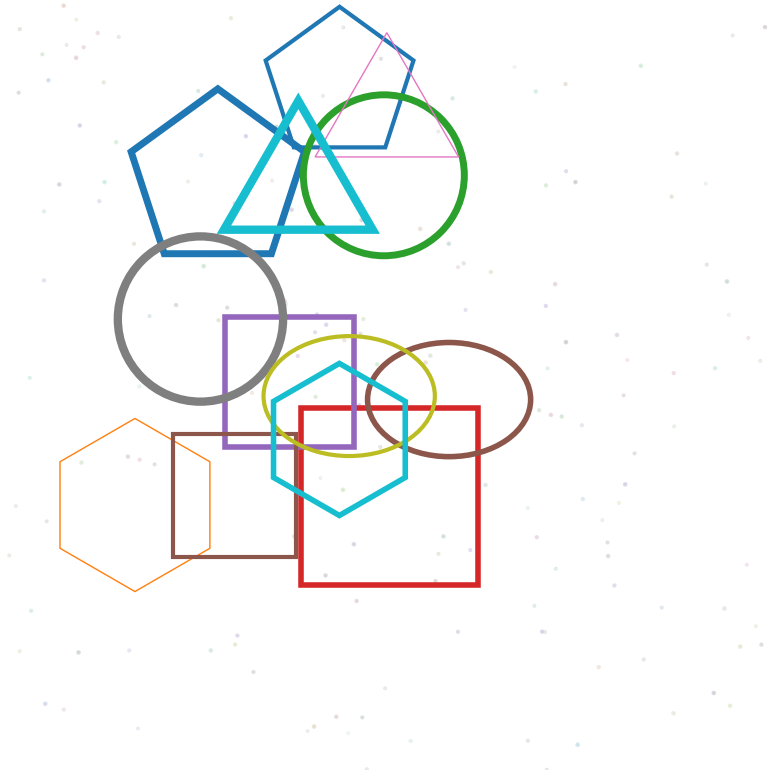[{"shape": "pentagon", "thickness": 1.5, "radius": 0.5, "center": [0.441, 0.89]}, {"shape": "pentagon", "thickness": 2.5, "radius": 0.59, "center": [0.283, 0.766]}, {"shape": "hexagon", "thickness": 0.5, "radius": 0.56, "center": [0.175, 0.344]}, {"shape": "circle", "thickness": 2.5, "radius": 0.52, "center": [0.499, 0.772]}, {"shape": "square", "thickness": 2, "radius": 0.57, "center": [0.506, 0.355]}, {"shape": "square", "thickness": 2, "radius": 0.42, "center": [0.376, 0.504]}, {"shape": "oval", "thickness": 2, "radius": 0.53, "center": [0.583, 0.481]}, {"shape": "square", "thickness": 1.5, "radius": 0.4, "center": [0.304, 0.356]}, {"shape": "triangle", "thickness": 0.5, "radius": 0.54, "center": [0.502, 0.85]}, {"shape": "circle", "thickness": 3, "radius": 0.54, "center": [0.26, 0.586]}, {"shape": "oval", "thickness": 1.5, "radius": 0.56, "center": [0.453, 0.486]}, {"shape": "hexagon", "thickness": 2, "radius": 0.49, "center": [0.441, 0.429]}, {"shape": "triangle", "thickness": 3, "radius": 0.56, "center": [0.387, 0.757]}]